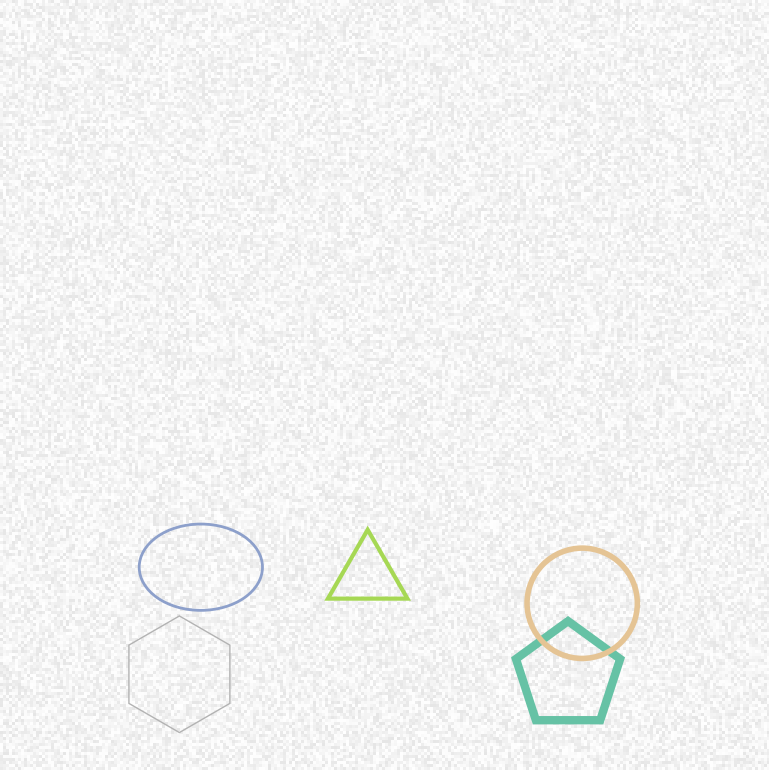[{"shape": "pentagon", "thickness": 3, "radius": 0.36, "center": [0.738, 0.122]}, {"shape": "oval", "thickness": 1, "radius": 0.4, "center": [0.261, 0.263]}, {"shape": "triangle", "thickness": 1.5, "radius": 0.3, "center": [0.478, 0.252]}, {"shape": "circle", "thickness": 2, "radius": 0.36, "center": [0.756, 0.217]}, {"shape": "hexagon", "thickness": 0.5, "radius": 0.38, "center": [0.233, 0.124]}]